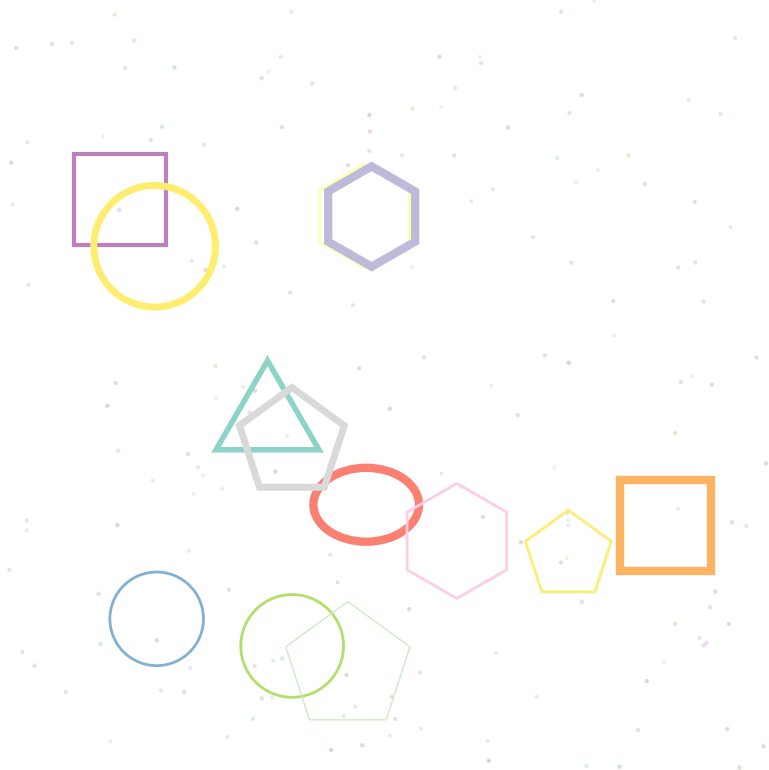[{"shape": "triangle", "thickness": 2, "radius": 0.39, "center": [0.347, 0.454]}, {"shape": "hexagon", "thickness": 1, "radius": 0.34, "center": [0.473, 0.72]}, {"shape": "hexagon", "thickness": 3, "radius": 0.33, "center": [0.483, 0.719]}, {"shape": "oval", "thickness": 3, "radius": 0.34, "center": [0.476, 0.344]}, {"shape": "circle", "thickness": 1, "radius": 0.3, "center": [0.203, 0.196]}, {"shape": "square", "thickness": 3, "radius": 0.29, "center": [0.865, 0.318]}, {"shape": "circle", "thickness": 1, "radius": 0.33, "center": [0.379, 0.161]}, {"shape": "hexagon", "thickness": 1, "radius": 0.37, "center": [0.593, 0.297]}, {"shape": "pentagon", "thickness": 2.5, "radius": 0.36, "center": [0.379, 0.425]}, {"shape": "square", "thickness": 1.5, "radius": 0.3, "center": [0.156, 0.741]}, {"shape": "pentagon", "thickness": 0.5, "radius": 0.42, "center": [0.452, 0.134]}, {"shape": "pentagon", "thickness": 1, "radius": 0.29, "center": [0.738, 0.279]}, {"shape": "circle", "thickness": 2.5, "radius": 0.4, "center": [0.201, 0.68]}]